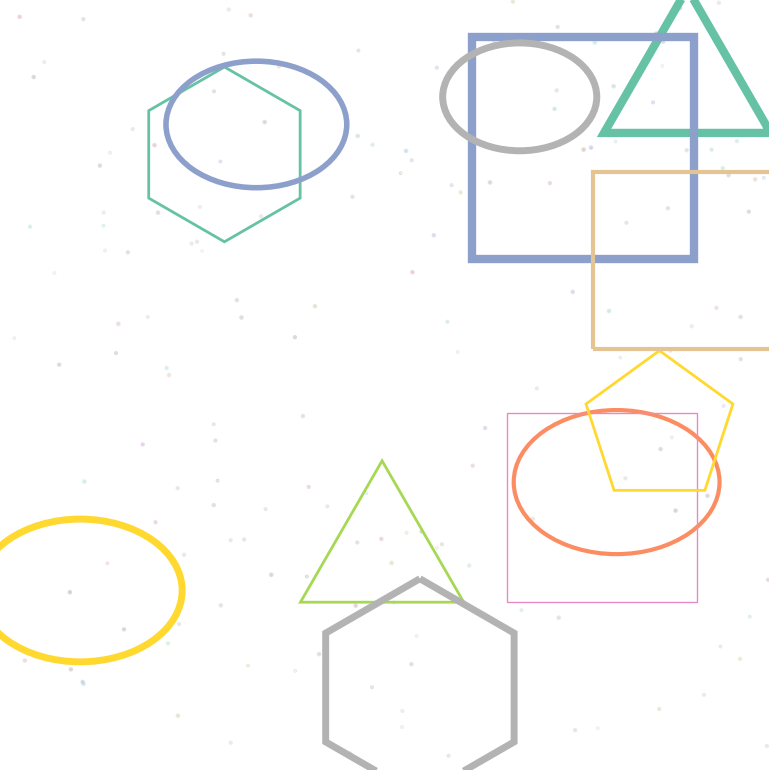[{"shape": "hexagon", "thickness": 1, "radius": 0.57, "center": [0.291, 0.8]}, {"shape": "triangle", "thickness": 3, "radius": 0.62, "center": [0.893, 0.89]}, {"shape": "oval", "thickness": 1.5, "radius": 0.67, "center": [0.801, 0.374]}, {"shape": "square", "thickness": 3, "radius": 0.72, "center": [0.757, 0.807]}, {"shape": "oval", "thickness": 2, "radius": 0.59, "center": [0.333, 0.838]}, {"shape": "square", "thickness": 0.5, "radius": 0.62, "center": [0.782, 0.341]}, {"shape": "triangle", "thickness": 1, "radius": 0.61, "center": [0.496, 0.279]}, {"shape": "oval", "thickness": 2.5, "radius": 0.66, "center": [0.104, 0.233]}, {"shape": "pentagon", "thickness": 1, "radius": 0.5, "center": [0.856, 0.444]}, {"shape": "square", "thickness": 1.5, "radius": 0.58, "center": [0.886, 0.662]}, {"shape": "oval", "thickness": 2.5, "radius": 0.5, "center": [0.675, 0.874]}, {"shape": "hexagon", "thickness": 2.5, "radius": 0.71, "center": [0.545, 0.107]}]